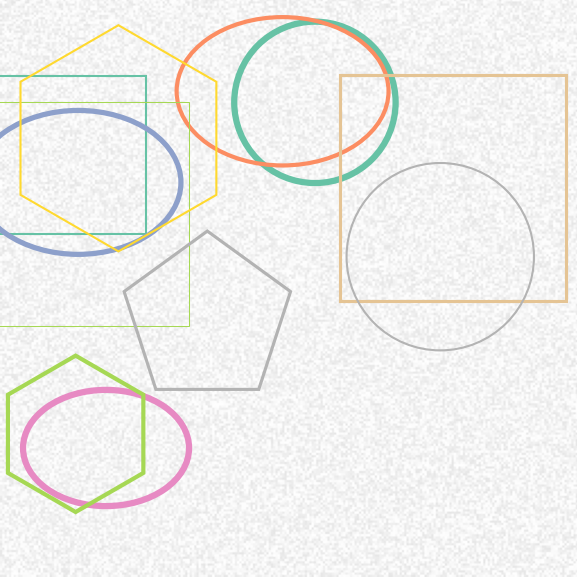[{"shape": "square", "thickness": 1, "radius": 0.68, "center": [0.116, 0.73]}, {"shape": "circle", "thickness": 3, "radius": 0.7, "center": [0.545, 0.822]}, {"shape": "oval", "thickness": 2, "radius": 0.92, "center": [0.489, 0.841]}, {"shape": "oval", "thickness": 2.5, "radius": 0.89, "center": [0.135, 0.683]}, {"shape": "oval", "thickness": 3, "radius": 0.72, "center": [0.184, 0.223]}, {"shape": "square", "thickness": 0.5, "radius": 0.97, "center": [0.133, 0.629]}, {"shape": "hexagon", "thickness": 2, "radius": 0.68, "center": [0.131, 0.248]}, {"shape": "hexagon", "thickness": 1, "radius": 0.98, "center": [0.205, 0.76]}, {"shape": "square", "thickness": 1.5, "radius": 0.98, "center": [0.785, 0.673]}, {"shape": "pentagon", "thickness": 1.5, "radius": 0.76, "center": [0.359, 0.447]}, {"shape": "circle", "thickness": 1, "radius": 0.81, "center": [0.762, 0.555]}]